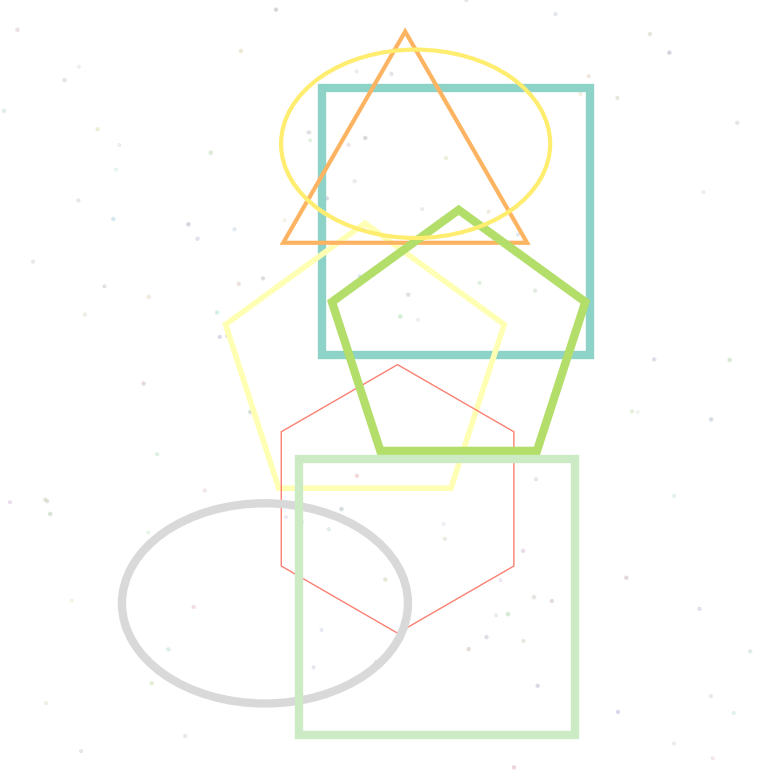[{"shape": "square", "thickness": 3, "radius": 0.87, "center": [0.592, 0.713]}, {"shape": "pentagon", "thickness": 2, "radius": 0.95, "center": [0.474, 0.52]}, {"shape": "hexagon", "thickness": 0.5, "radius": 0.87, "center": [0.516, 0.352]}, {"shape": "triangle", "thickness": 1.5, "radius": 0.91, "center": [0.526, 0.776]}, {"shape": "pentagon", "thickness": 3, "radius": 0.87, "center": [0.596, 0.554]}, {"shape": "oval", "thickness": 3, "radius": 0.93, "center": [0.344, 0.216]}, {"shape": "square", "thickness": 3, "radius": 0.9, "center": [0.568, 0.225]}, {"shape": "oval", "thickness": 1.5, "radius": 0.87, "center": [0.54, 0.813]}]